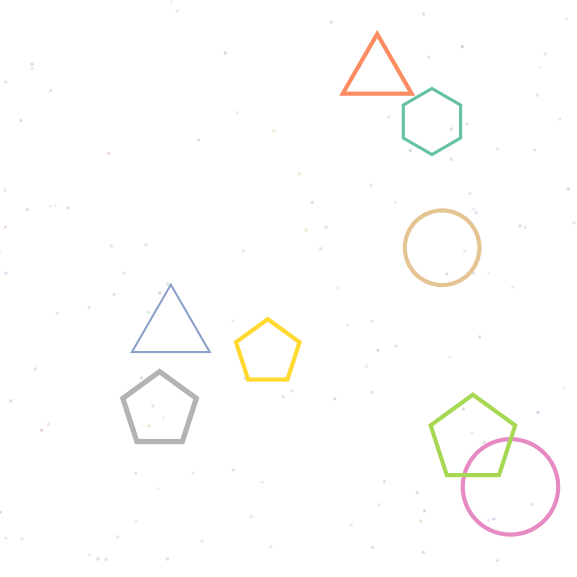[{"shape": "hexagon", "thickness": 1.5, "radius": 0.29, "center": [0.748, 0.789]}, {"shape": "triangle", "thickness": 2, "radius": 0.34, "center": [0.653, 0.871]}, {"shape": "triangle", "thickness": 1, "radius": 0.39, "center": [0.296, 0.428]}, {"shape": "circle", "thickness": 2, "radius": 0.41, "center": [0.884, 0.156]}, {"shape": "pentagon", "thickness": 2, "radius": 0.38, "center": [0.819, 0.239]}, {"shape": "pentagon", "thickness": 2, "radius": 0.29, "center": [0.464, 0.389]}, {"shape": "circle", "thickness": 2, "radius": 0.32, "center": [0.766, 0.57]}, {"shape": "pentagon", "thickness": 2.5, "radius": 0.33, "center": [0.276, 0.289]}]